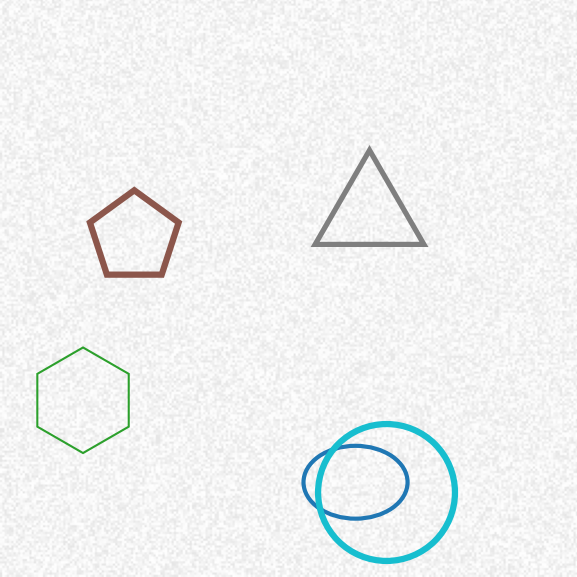[{"shape": "oval", "thickness": 2, "radius": 0.45, "center": [0.616, 0.164]}, {"shape": "hexagon", "thickness": 1, "radius": 0.46, "center": [0.144, 0.306]}, {"shape": "pentagon", "thickness": 3, "radius": 0.4, "center": [0.233, 0.589]}, {"shape": "triangle", "thickness": 2.5, "radius": 0.54, "center": [0.64, 0.63]}, {"shape": "circle", "thickness": 3, "radius": 0.59, "center": [0.669, 0.146]}]